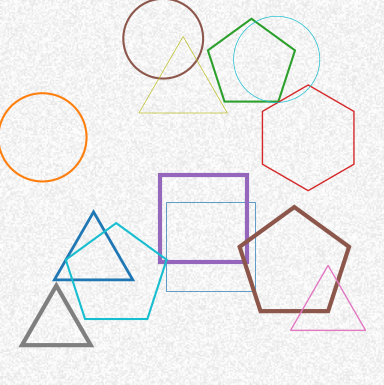[{"shape": "triangle", "thickness": 2, "radius": 0.59, "center": [0.243, 0.332]}, {"shape": "square", "thickness": 0.5, "radius": 0.58, "center": [0.546, 0.36]}, {"shape": "circle", "thickness": 1.5, "radius": 0.57, "center": [0.11, 0.643]}, {"shape": "pentagon", "thickness": 1.5, "radius": 0.59, "center": [0.653, 0.832]}, {"shape": "hexagon", "thickness": 1, "radius": 0.69, "center": [0.8, 0.642]}, {"shape": "square", "thickness": 3, "radius": 0.56, "center": [0.53, 0.433]}, {"shape": "pentagon", "thickness": 3, "radius": 0.75, "center": [0.764, 0.313]}, {"shape": "circle", "thickness": 1.5, "radius": 0.52, "center": [0.424, 0.9]}, {"shape": "triangle", "thickness": 1, "radius": 0.56, "center": [0.852, 0.198]}, {"shape": "triangle", "thickness": 3, "radius": 0.52, "center": [0.146, 0.155]}, {"shape": "triangle", "thickness": 0.5, "radius": 0.66, "center": [0.476, 0.773]}, {"shape": "circle", "thickness": 0.5, "radius": 0.56, "center": [0.719, 0.846]}, {"shape": "pentagon", "thickness": 1.5, "radius": 0.69, "center": [0.302, 0.283]}]